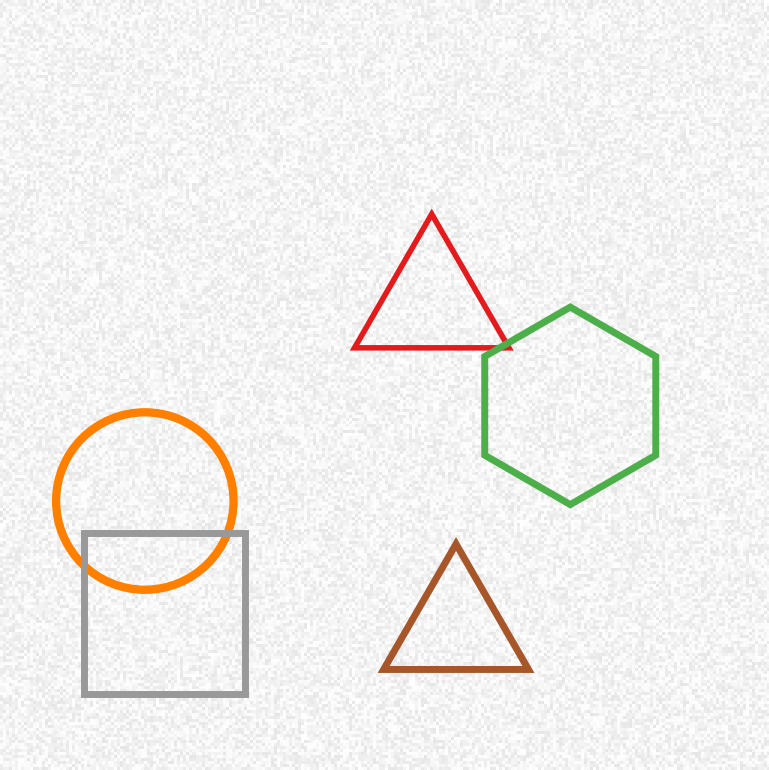[{"shape": "triangle", "thickness": 2, "radius": 0.58, "center": [0.561, 0.606]}, {"shape": "hexagon", "thickness": 2.5, "radius": 0.64, "center": [0.741, 0.473]}, {"shape": "circle", "thickness": 3, "radius": 0.58, "center": [0.188, 0.349]}, {"shape": "triangle", "thickness": 2.5, "radius": 0.54, "center": [0.592, 0.185]}, {"shape": "square", "thickness": 2.5, "radius": 0.52, "center": [0.213, 0.204]}]